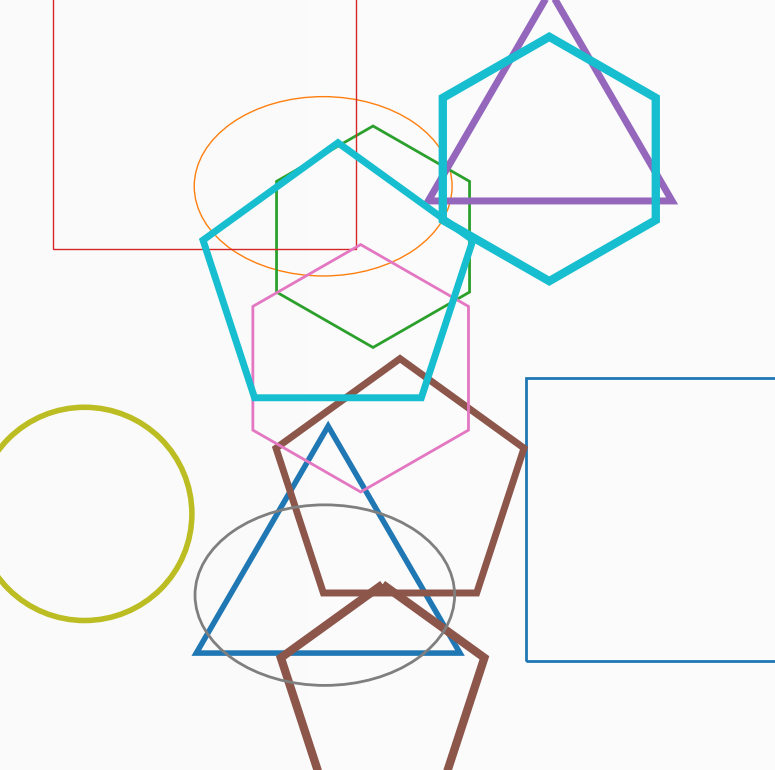[{"shape": "square", "thickness": 1, "radius": 0.92, "center": [0.862, 0.326]}, {"shape": "triangle", "thickness": 2, "radius": 0.98, "center": [0.423, 0.25]}, {"shape": "oval", "thickness": 0.5, "radius": 0.83, "center": [0.417, 0.758]}, {"shape": "hexagon", "thickness": 1, "radius": 0.72, "center": [0.481, 0.693]}, {"shape": "square", "thickness": 0.5, "radius": 0.98, "center": [0.264, 0.872]}, {"shape": "triangle", "thickness": 2.5, "radius": 0.91, "center": [0.71, 0.83]}, {"shape": "pentagon", "thickness": 2.5, "radius": 0.84, "center": [0.516, 0.366]}, {"shape": "pentagon", "thickness": 3, "radius": 0.69, "center": [0.494, 0.103]}, {"shape": "hexagon", "thickness": 1, "radius": 0.8, "center": [0.465, 0.522]}, {"shape": "oval", "thickness": 1, "radius": 0.84, "center": [0.419, 0.227]}, {"shape": "circle", "thickness": 2, "radius": 0.69, "center": [0.109, 0.333]}, {"shape": "pentagon", "thickness": 2.5, "radius": 0.92, "center": [0.436, 0.632]}, {"shape": "hexagon", "thickness": 3, "radius": 0.79, "center": [0.709, 0.794]}]